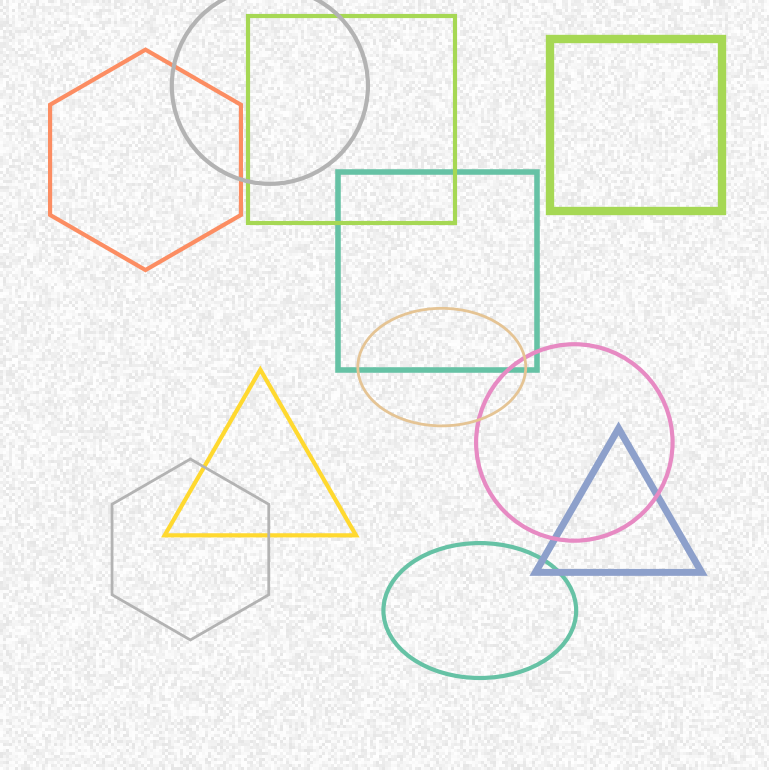[{"shape": "oval", "thickness": 1.5, "radius": 0.63, "center": [0.623, 0.207]}, {"shape": "square", "thickness": 2, "radius": 0.64, "center": [0.568, 0.648]}, {"shape": "hexagon", "thickness": 1.5, "radius": 0.72, "center": [0.189, 0.792]}, {"shape": "triangle", "thickness": 2.5, "radius": 0.62, "center": [0.803, 0.319]}, {"shape": "circle", "thickness": 1.5, "radius": 0.64, "center": [0.746, 0.425]}, {"shape": "square", "thickness": 1.5, "radius": 0.67, "center": [0.456, 0.845]}, {"shape": "square", "thickness": 3, "radius": 0.56, "center": [0.826, 0.838]}, {"shape": "triangle", "thickness": 1.5, "radius": 0.72, "center": [0.338, 0.377]}, {"shape": "oval", "thickness": 1, "radius": 0.55, "center": [0.574, 0.523]}, {"shape": "circle", "thickness": 1.5, "radius": 0.64, "center": [0.35, 0.889]}, {"shape": "hexagon", "thickness": 1, "radius": 0.59, "center": [0.247, 0.286]}]